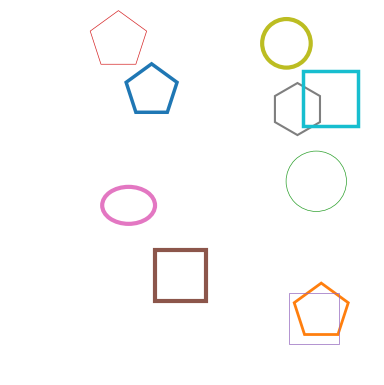[{"shape": "pentagon", "thickness": 2.5, "radius": 0.35, "center": [0.394, 0.765]}, {"shape": "pentagon", "thickness": 2, "radius": 0.37, "center": [0.834, 0.191]}, {"shape": "circle", "thickness": 0.5, "radius": 0.39, "center": [0.822, 0.529]}, {"shape": "pentagon", "thickness": 0.5, "radius": 0.39, "center": [0.308, 0.895]}, {"shape": "square", "thickness": 0.5, "radius": 0.33, "center": [0.816, 0.172]}, {"shape": "square", "thickness": 3, "radius": 0.33, "center": [0.468, 0.284]}, {"shape": "oval", "thickness": 3, "radius": 0.34, "center": [0.334, 0.467]}, {"shape": "hexagon", "thickness": 1.5, "radius": 0.34, "center": [0.773, 0.717]}, {"shape": "circle", "thickness": 3, "radius": 0.32, "center": [0.744, 0.887]}, {"shape": "square", "thickness": 2.5, "radius": 0.36, "center": [0.859, 0.744]}]